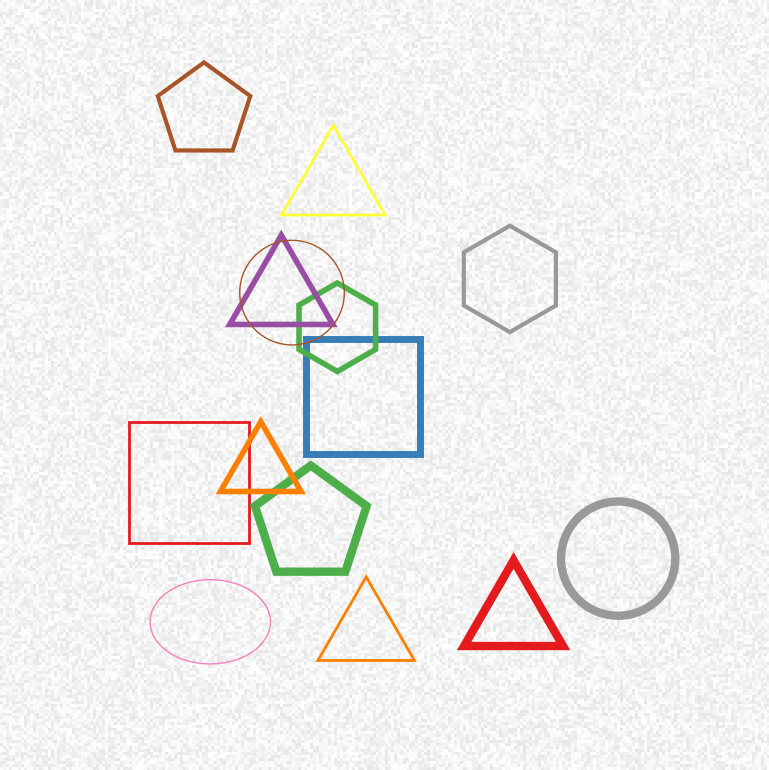[{"shape": "triangle", "thickness": 3, "radius": 0.37, "center": [0.667, 0.198]}, {"shape": "square", "thickness": 1, "radius": 0.39, "center": [0.245, 0.373]}, {"shape": "square", "thickness": 2.5, "radius": 0.37, "center": [0.471, 0.485]}, {"shape": "hexagon", "thickness": 2, "radius": 0.29, "center": [0.438, 0.575]}, {"shape": "pentagon", "thickness": 3, "radius": 0.38, "center": [0.404, 0.319]}, {"shape": "triangle", "thickness": 2, "radius": 0.39, "center": [0.365, 0.617]}, {"shape": "triangle", "thickness": 2, "radius": 0.3, "center": [0.339, 0.392]}, {"shape": "triangle", "thickness": 1, "radius": 0.36, "center": [0.476, 0.178]}, {"shape": "triangle", "thickness": 1, "radius": 0.39, "center": [0.433, 0.76]}, {"shape": "circle", "thickness": 0.5, "radius": 0.34, "center": [0.379, 0.62]}, {"shape": "pentagon", "thickness": 1.5, "radius": 0.32, "center": [0.265, 0.856]}, {"shape": "oval", "thickness": 0.5, "radius": 0.39, "center": [0.273, 0.192]}, {"shape": "circle", "thickness": 3, "radius": 0.37, "center": [0.803, 0.275]}, {"shape": "hexagon", "thickness": 1.5, "radius": 0.35, "center": [0.662, 0.638]}]